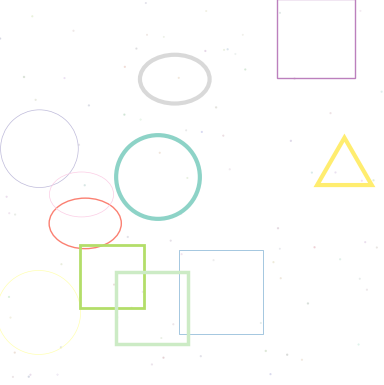[{"shape": "circle", "thickness": 3, "radius": 0.54, "center": [0.41, 0.54]}, {"shape": "circle", "thickness": 0.5, "radius": 0.55, "center": [0.1, 0.188]}, {"shape": "circle", "thickness": 0.5, "radius": 0.5, "center": [0.102, 0.614]}, {"shape": "oval", "thickness": 1, "radius": 0.47, "center": [0.221, 0.42]}, {"shape": "square", "thickness": 0.5, "radius": 0.54, "center": [0.574, 0.242]}, {"shape": "square", "thickness": 2, "radius": 0.41, "center": [0.291, 0.282]}, {"shape": "oval", "thickness": 0.5, "radius": 0.42, "center": [0.212, 0.495]}, {"shape": "oval", "thickness": 3, "radius": 0.45, "center": [0.454, 0.794]}, {"shape": "square", "thickness": 1, "radius": 0.51, "center": [0.821, 0.9]}, {"shape": "square", "thickness": 2.5, "radius": 0.47, "center": [0.395, 0.201]}, {"shape": "triangle", "thickness": 3, "radius": 0.41, "center": [0.895, 0.56]}]